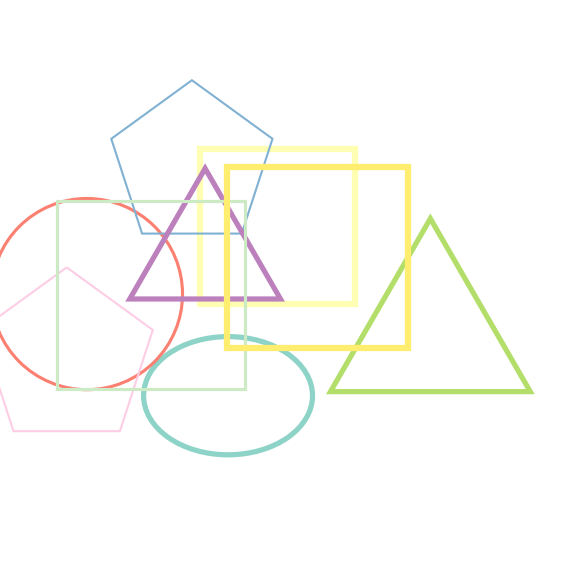[{"shape": "oval", "thickness": 2.5, "radius": 0.73, "center": [0.395, 0.314]}, {"shape": "square", "thickness": 3, "radius": 0.67, "center": [0.48, 0.607]}, {"shape": "circle", "thickness": 1.5, "radius": 0.83, "center": [0.151, 0.49]}, {"shape": "pentagon", "thickness": 1, "radius": 0.73, "center": [0.332, 0.713]}, {"shape": "triangle", "thickness": 2.5, "radius": 1.0, "center": [0.745, 0.421]}, {"shape": "pentagon", "thickness": 1, "radius": 0.78, "center": [0.115, 0.379]}, {"shape": "triangle", "thickness": 2.5, "radius": 0.75, "center": [0.355, 0.557]}, {"shape": "square", "thickness": 1.5, "radius": 0.81, "center": [0.262, 0.488]}, {"shape": "square", "thickness": 3, "radius": 0.78, "center": [0.55, 0.552]}]